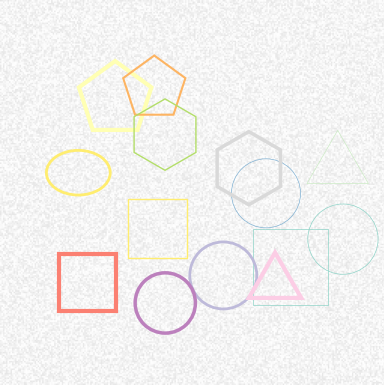[{"shape": "circle", "thickness": 0.5, "radius": 0.46, "center": [0.891, 0.379]}, {"shape": "square", "thickness": 0.5, "radius": 0.49, "center": [0.754, 0.307]}, {"shape": "pentagon", "thickness": 3, "radius": 0.49, "center": [0.299, 0.743]}, {"shape": "circle", "thickness": 2, "radius": 0.44, "center": [0.58, 0.285]}, {"shape": "square", "thickness": 3, "radius": 0.37, "center": [0.227, 0.266]}, {"shape": "circle", "thickness": 0.5, "radius": 0.45, "center": [0.691, 0.498]}, {"shape": "pentagon", "thickness": 1.5, "radius": 0.42, "center": [0.401, 0.771]}, {"shape": "hexagon", "thickness": 1, "radius": 0.46, "center": [0.429, 0.65]}, {"shape": "triangle", "thickness": 3, "radius": 0.39, "center": [0.714, 0.265]}, {"shape": "hexagon", "thickness": 2.5, "radius": 0.48, "center": [0.646, 0.563]}, {"shape": "circle", "thickness": 2.5, "radius": 0.39, "center": [0.429, 0.213]}, {"shape": "triangle", "thickness": 0.5, "radius": 0.46, "center": [0.877, 0.569]}, {"shape": "square", "thickness": 1, "radius": 0.38, "center": [0.408, 0.407]}, {"shape": "oval", "thickness": 2, "radius": 0.41, "center": [0.203, 0.551]}]